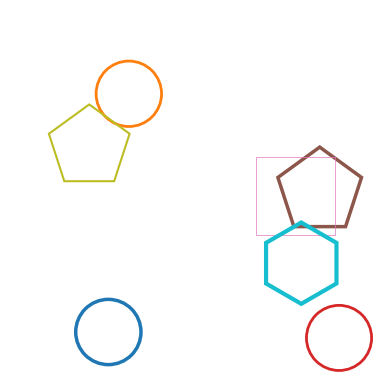[{"shape": "circle", "thickness": 2.5, "radius": 0.42, "center": [0.281, 0.138]}, {"shape": "circle", "thickness": 2, "radius": 0.42, "center": [0.335, 0.756]}, {"shape": "circle", "thickness": 2, "radius": 0.42, "center": [0.881, 0.122]}, {"shape": "pentagon", "thickness": 2.5, "radius": 0.57, "center": [0.83, 0.504]}, {"shape": "square", "thickness": 0.5, "radius": 0.51, "center": [0.767, 0.491]}, {"shape": "pentagon", "thickness": 1.5, "radius": 0.55, "center": [0.232, 0.618]}, {"shape": "hexagon", "thickness": 3, "radius": 0.53, "center": [0.783, 0.316]}]